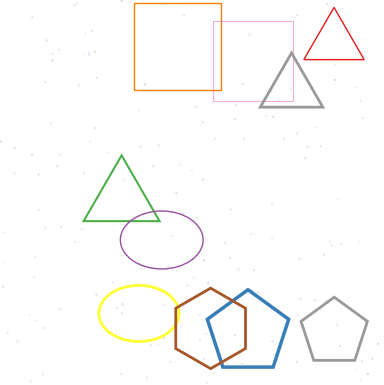[{"shape": "triangle", "thickness": 1, "radius": 0.45, "center": [0.868, 0.89]}, {"shape": "pentagon", "thickness": 2.5, "radius": 0.56, "center": [0.644, 0.136]}, {"shape": "triangle", "thickness": 1.5, "radius": 0.57, "center": [0.316, 0.483]}, {"shape": "oval", "thickness": 1, "radius": 0.54, "center": [0.42, 0.377]}, {"shape": "square", "thickness": 1, "radius": 0.56, "center": [0.461, 0.879]}, {"shape": "oval", "thickness": 2, "radius": 0.52, "center": [0.361, 0.186]}, {"shape": "hexagon", "thickness": 2, "radius": 0.52, "center": [0.547, 0.147]}, {"shape": "square", "thickness": 0.5, "radius": 0.52, "center": [0.657, 0.841]}, {"shape": "triangle", "thickness": 2, "radius": 0.47, "center": [0.757, 0.769]}, {"shape": "pentagon", "thickness": 2, "radius": 0.45, "center": [0.868, 0.137]}]